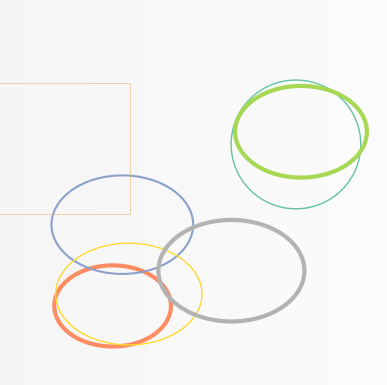[{"shape": "circle", "thickness": 1, "radius": 0.84, "center": [0.764, 0.625]}, {"shape": "oval", "thickness": 3, "radius": 0.75, "center": [0.291, 0.205]}, {"shape": "oval", "thickness": 1.5, "radius": 0.91, "center": [0.316, 0.416]}, {"shape": "oval", "thickness": 3, "radius": 0.85, "center": [0.777, 0.658]}, {"shape": "oval", "thickness": 1, "radius": 0.94, "center": [0.332, 0.236]}, {"shape": "square", "thickness": 0.5, "radius": 0.85, "center": [0.164, 0.615]}, {"shape": "oval", "thickness": 3, "radius": 0.94, "center": [0.597, 0.297]}]